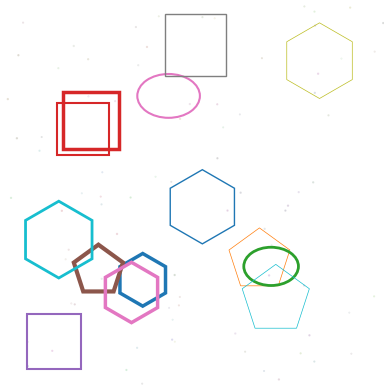[{"shape": "hexagon", "thickness": 2.5, "radius": 0.34, "center": [0.371, 0.273]}, {"shape": "hexagon", "thickness": 1, "radius": 0.48, "center": [0.526, 0.463]}, {"shape": "pentagon", "thickness": 0.5, "radius": 0.42, "center": [0.674, 0.325]}, {"shape": "oval", "thickness": 2, "radius": 0.35, "center": [0.704, 0.308]}, {"shape": "square", "thickness": 1.5, "radius": 0.34, "center": [0.215, 0.665]}, {"shape": "square", "thickness": 2.5, "radius": 0.37, "center": [0.236, 0.687]}, {"shape": "square", "thickness": 1.5, "radius": 0.35, "center": [0.14, 0.113]}, {"shape": "pentagon", "thickness": 3, "radius": 0.34, "center": [0.256, 0.297]}, {"shape": "oval", "thickness": 1.5, "radius": 0.41, "center": [0.438, 0.751]}, {"shape": "hexagon", "thickness": 2.5, "radius": 0.39, "center": [0.342, 0.24]}, {"shape": "square", "thickness": 1, "radius": 0.4, "center": [0.508, 0.884]}, {"shape": "hexagon", "thickness": 0.5, "radius": 0.49, "center": [0.83, 0.842]}, {"shape": "hexagon", "thickness": 2, "radius": 0.5, "center": [0.153, 0.378]}, {"shape": "pentagon", "thickness": 0.5, "radius": 0.46, "center": [0.716, 0.222]}]